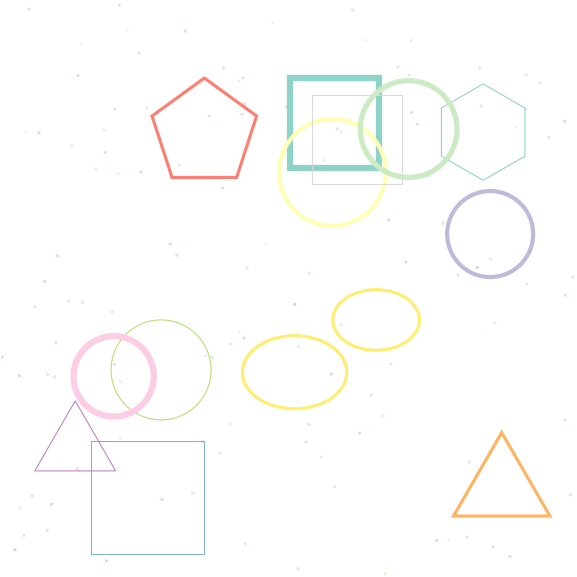[{"shape": "square", "thickness": 3, "radius": 0.39, "center": [0.579, 0.786]}, {"shape": "hexagon", "thickness": 0.5, "radius": 0.42, "center": [0.837, 0.77]}, {"shape": "circle", "thickness": 2, "radius": 0.46, "center": [0.576, 0.701]}, {"shape": "circle", "thickness": 2, "radius": 0.37, "center": [0.849, 0.594]}, {"shape": "pentagon", "thickness": 1.5, "radius": 0.48, "center": [0.354, 0.769]}, {"shape": "square", "thickness": 0.5, "radius": 0.49, "center": [0.256, 0.137]}, {"shape": "triangle", "thickness": 1.5, "radius": 0.48, "center": [0.869, 0.154]}, {"shape": "circle", "thickness": 0.5, "radius": 0.43, "center": [0.279, 0.359]}, {"shape": "circle", "thickness": 3, "radius": 0.35, "center": [0.197, 0.347]}, {"shape": "square", "thickness": 0.5, "radius": 0.39, "center": [0.618, 0.757]}, {"shape": "triangle", "thickness": 0.5, "radius": 0.4, "center": [0.13, 0.224]}, {"shape": "circle", "thickness": 2.5, "radius": 0.42, "center": [0.708, 0.776]}, {"shape": "oval", "thickness": 1.5, "radius": 0.45, "center": [0.51, 0.355]}, {"shape": "oval", "thickness": 1.5, "radius": 0.38, "center": [0.651, 0.445]}]